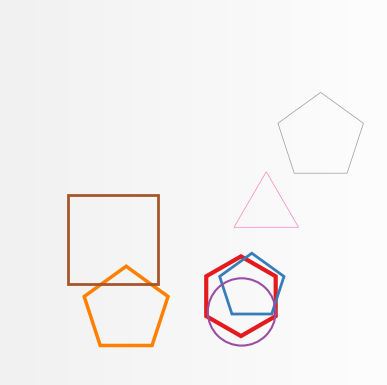[{"shape": "hexagon", "thickness": 3, "radius": 0.52, "center": [0.622, 0.231]}, {"shape": "pentagon", "thickness": 2, "radius": 0.44, "center": [0.65, 0.255]}, {"shape": "circle", "thickness": 1.5, "radius": 0.44, "center": [0.624, 0.19]}, {"shape": "pentagon", "thickness": 2.5, "radius": 0.57, "center": [0.325, 0.195]}, {"shape": "square", "thickness": 2, "radius": 0.58, "center": [0.292, 0.378]}, {"shape": "triangle", "thickness": 0.5, "radius": 0.48, "center": [0.687, 0.458]}, {"shape": "pentagon", "thickness": 0.5, "radius": 0.58, "center": [0.828, 0.644]}]